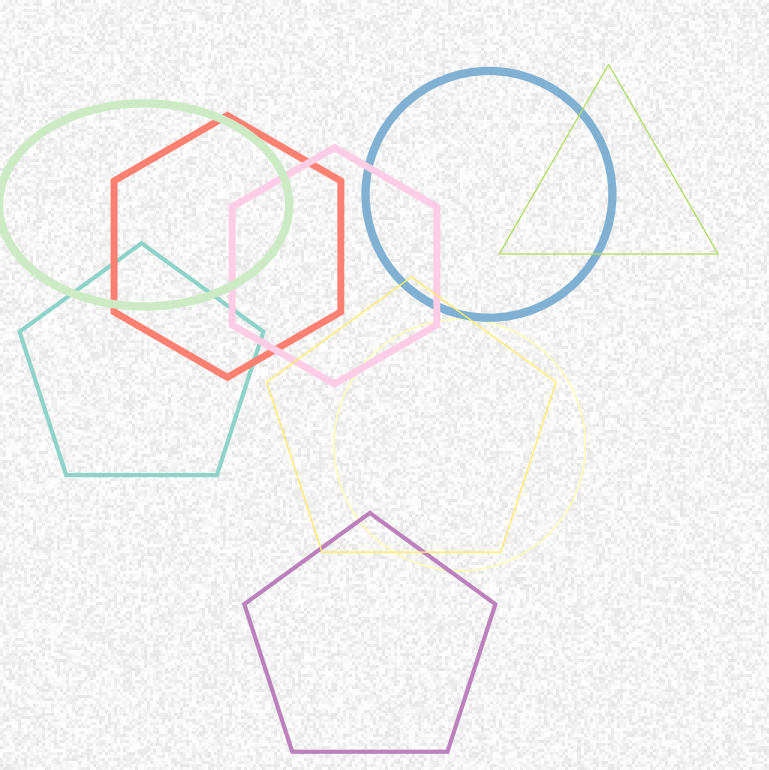[{"shape": "pentagon", "thickness": 1.5, "radius": 0.83, "center": [0.184, 0.518]}, {"shape": "circle", "thickness": 0.5, "radius": 0.82, "center": [0.597, 0.422]}, {"shape": "hexagon", "thickness": 2.5, "radius": 0.85, "center": [0.295, 0.68]}, {"shape": "circle", "thickness": 3, "radius": 0.8, "center": [0.635, 0.748]}, {"shape": "triangle", "thickness": 0.5, "radius": 0.82, "center": [0.79, 0.752]}, {"shape": "hexagon", "thickness": 2.5, "radius": 0.77, "center": [0.434, 0.655]}, {"shape": "pentagon", "thickness": 1.5, "radius": 0.86, "center": [0.48, 0.162]}, {"shape": "oval", "thickness": 3, "radius": 0.94, "center": [0.187, 0.734]}, {"shape": "pentagon", "thickness": 0.5, "radius": 0.99, "center": [0.534, 0.443]}]